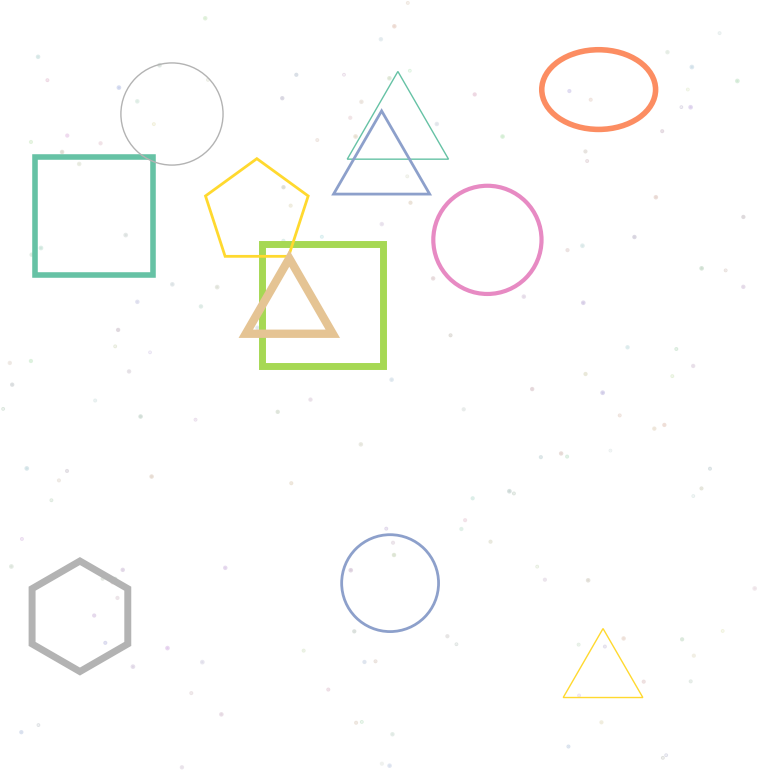[{"shape": "square", "thickness": 2, "radius": 0.38, "center": [0.122, 0.719]}, {"shape": "triangle", "thickness": 0.5, "radius": 0.38, "center": [0.517, 0.831]}, {"shape": "oval", "thickness": 2, "radius": 0.37, "center": [0.778, 0.884]}, {"shape": "circle", "thickness": 1, "radius": 0.31, "center": [0.507, 0.243]}, {"shape": "triangle", "thickness": 1, "radius": 0.36, "center": [0.496, 0.784]}, {"shape": "circle", "thickness": 1.5, "radius": 0.35, "center": [0.633, 0.688]}, {"shape": "square", "thickness": 2.5, "radius": 0.39, "center": [0.419, 0.604]}, {"shape": "pentagon", "thickness": 1, "radius": 0.35, "center": [0.334, 0.724]}, {"shape": "triangle", "thickness": 0.5, "radius": 0.3, "center": [0.783, 0.124]}, {"shape": "triangle", "thickness": 3, "radius": 0.33, "center": [0.376, 0.599]}, {"shape": "hexagon", "thickness": 2.5, "radius": 0.36, "center": [0.104, 0.2]}, {"shape": "circle", "thickness": 0.5, "radius": 0.33, "center": [0.223, 0.852]}]